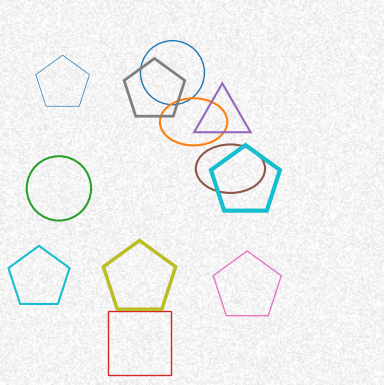[{"shape": "pentagon", "thickness": 0.5, "radius": 0.37, "center": [0.163, 0.783]}, {"shape": "circle", "thickness": 1, "radius": 0.42, "center": [0.448, 0.811]}, {"shape": "oval", "thickness": 1.5, "radius": 0.44, "center": [0.503, 0.684]}, {"shape": "circle", "thickness": 1.5, "radius": 0.42, "center": [0.153, 0.511]}, {"shape": "square", "thickness": 1, "radius": 0.41, "center": [0.363, 0.109]}, {"shape": "triangle", "thickness": 1.5, "radius": 0.42, "center": [0.577, 0.699]}, {"shape": "oval", "thickness": 1.5, "radius": 0.45, "center": [0.599, 0.562]}, {"shape": "pentagon", "thickness": 1, "radius": 0.46, "center": [0.642, 0.255]}, {"shape": "pentagon", "thickness": 2, "radius": 0.41, "center": [0.401, 0.765]}, {"shape": "pentagon", "thickness": 2.5, "radius": 0.49, "center": [0.362, 0.277]}, {"shape": "pentagon", "thickness": 1.5, "radius": 0.42, "center": [0.101, 0.278]}, {"shape": "pentagon", "thickness": 3, "radius": 0.47, "center": [0.638, 0.529]}]